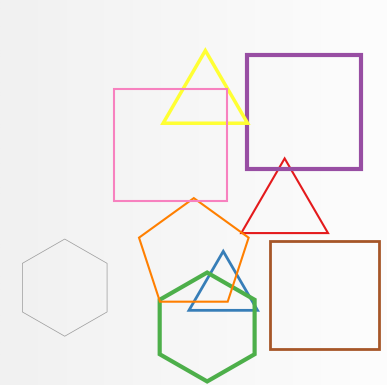[{"shape": "triangle", "thickness": 1.5, "radius": 0.65, "center": [0.735, 0.459]}, {"shape": "triangle", "thickness": 2, "radius": 0.51, "center": [0.576, 0.245]}, {"shape": "hexagon", "thickness": 3, "radius": 0.71, "center": [0.535, 0.151]}, {"shape": "square", "thickness": 3, "radius": 0.74, "center": [0.784, 0.709]}, {"shape": "pentagon", "thickness": 1.5, "radius": 0.74, "center": [0.5, 0.337]}, {"shape": "triangle", "thickness": 2.5, "radius": 0.63, "center": [0.53, 0.743]}, {"shape": "square", "thickness": 2, "radius": 0.7, "center": [0.836, 0.234]}, {"shape": "square", "thickness": 1.5, "radius": 0.73, "center": [0.44, 0.624]}, {"shape": "hexagon", "thickness": 0.5, "radius": 0.63, "center": [0.167, 0.253]}]